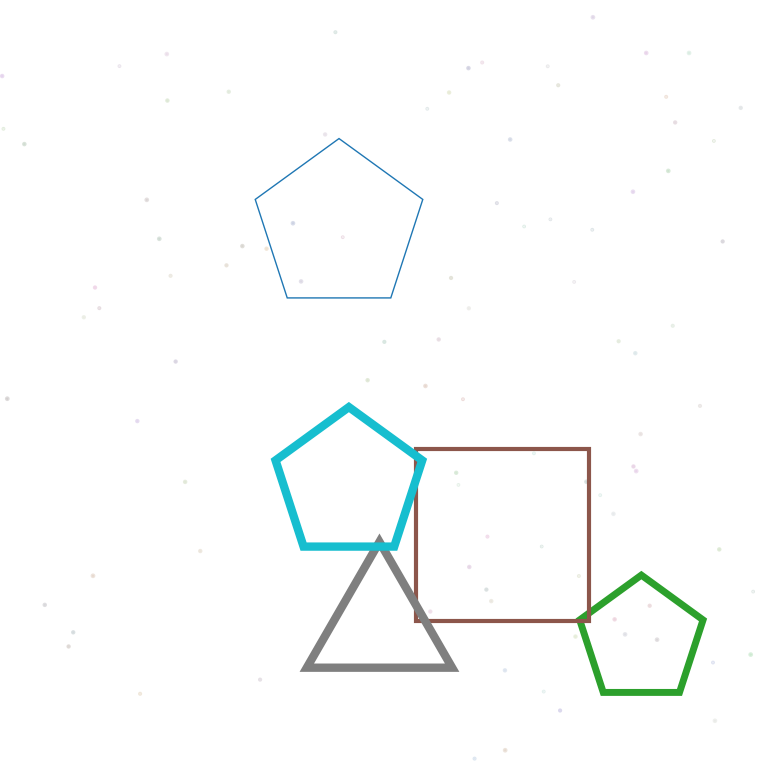[{"shape": "pentagon", "thickness": 0.5, "radius": 0.57, "center": [0.44, 0.706]}, {"shape": "pentagon", "thickness": 2.5, "radius": 0.42, "center": [0.833, 0.169]}, {"shape": "square", "thickness": 1.5, "radius": 0.56, "center": [0.653, 0.305]}, {"shape": "triangle", "thickness": 3, "radius": 0.54, "center": [0.493, 0.187]}, {"shape": "pentagon", "thickness": 3, "radius": 0.5, "center": [0.453, 0.371]}]